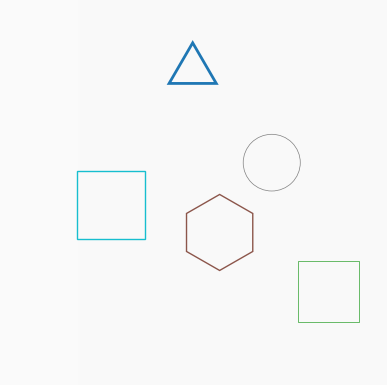[{"shape": "triangle", "thickness": 2, "radius": 0.35, "center": [0.497, 0.818]}, {"shape": "square", "thickness": 0.5, "radius": 0.39, "center": [0.848, 0.242]}, {"shape": "hexagon", "thickness": 1, "radius": 0.49, "center": [0.567, 0.396]}, {"shape": "circle", "thickness": 0.5, "radius": 0.37, "center": [0.701, 0.578]}, {"shape": "square", "thickness": 1, "radius": 0.44, "center": [0.285, 0.468]}]